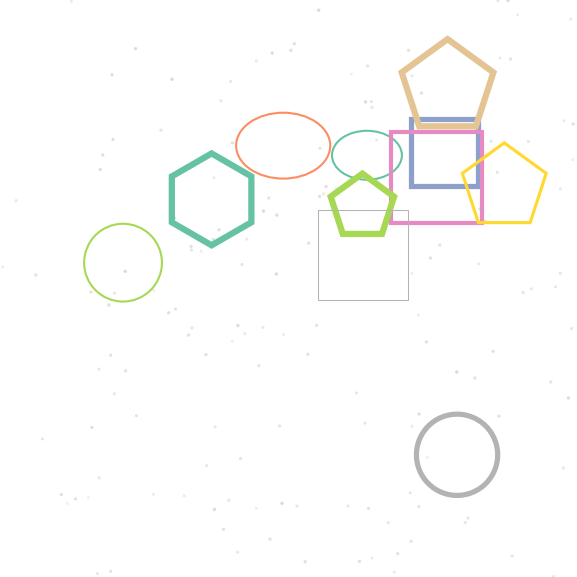[{"shape": "hexagon", "thickness": 3, "radius": 0.4, "center": [0.366, 0.654]}, {"shape": "oval", "thickness": 1, "radius": 0.3, "center": [0.635, 0.73]}, {"shape": "oval", "thickness": 1, "radius": 0.41, "center": [0.49, 0.747]}, {"shape": "square", "thickness": 2.5, "radius": 0.29, "center": [0.77, 0.735]}, {"shape": "square", "thickness": 2, "radius": 0.39, "center": [0.756, 0.692]}, {"shape": "pentagon", "thickness": 3, "radius": 0.29, "center": [0.628, 0.641]}, {"shape": "circle", "thickness": 1, "radius": 0.34, "center": [0.213, 0.544]}, {"shape": "pentagon", "thickness": 1.5, "radius": 0.38, "center": [0.873, 0.675]}, {"shape": "pentagon", "thickness": 3, "radius": 0.42, "center": [0.775, 0.848]}, {"shape": "circle", "thickness": 2.5, "radius": 0.35, "center": [0.791, 0.212]}, {"shape": "square", "thickness": 0.5, "radius": 0.39, "center": [0.628, 0.558]}]